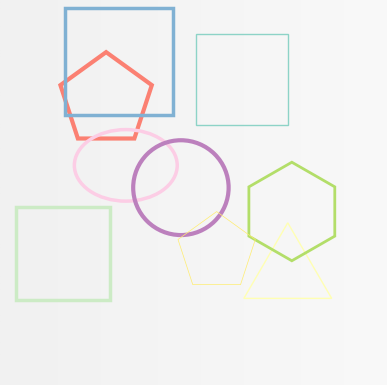[{"shape": "square", "thickness": 1, "radius": 0.59, "center": [0.625, 0.794]}, {"shape": "triangle", "thickness": 1, "radius": 0.65, "center": [0.743, 0.29]}, {"shape": "pentagon", "thickness": 3, "radius": 0.62, "center": [0.274, 0.741]}, {"shape": "square", "thickness": 2.5, "radius": 0.7, "center": [0.307, 0.841]}, {"shape": "hexagon", "thickness": 2, "radius": 0.64, "center": [0.753, 0.451]}, {"shape": "oval", "thickness": 2.5, "radius": 0.66, "center": [0.325, 0.57]}, {"shape": "circle", "thickness": 3, "radius": 0.62, "center": [0.467, 0.513]}, {"shape": "square", "thickness": 2.5, "radius": 0.61, "center": [0.163, 0.341]}, {"shape": "pentagon", "thickness": 0.5, "radius": 0.52, "center": [0.559, 0.346]}]